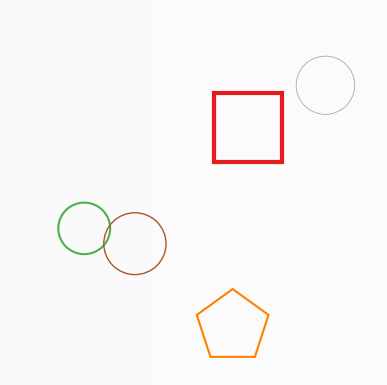[{"shape": "square", "thickness": 3, "radius": 0.44, "center": [0.64, 0.669]}, {"shape": "circle", "thickness": 1.5, "radius": 0.33, "center": [0.217, 0.407]}, {"shape": "pentagon", "thickness": 1.5, "radius": 0.49, "center": [0.6, 0.152]}, {"shape": "circle", "thickness": 1, "radius": 0.4, "center": [0.348, 0.367]}, {"shape": "circle", "thickness": 0.5, "radius": 0.38, "center": [0.84, 0.779]}]